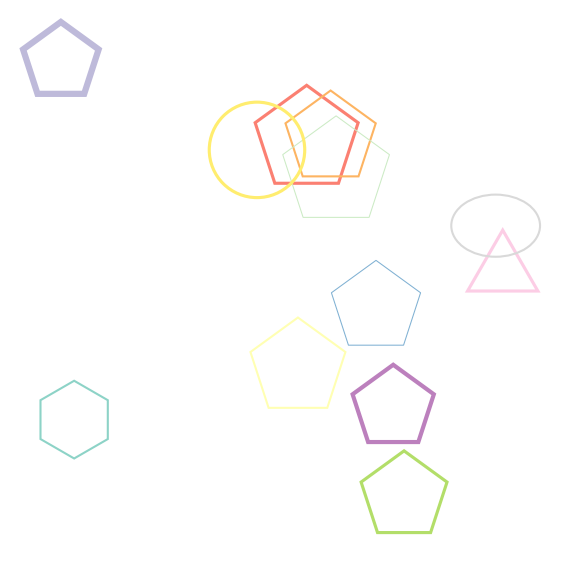[{"shape": "hexagon", "thickness": 1, "radius": 0.34, "center": [0.128, 0.273]}, {"shape": "pentagon", "thickness": 1, "radius": 0.43, "center": [0.516, 0.363]}, {"shape": "pentagon", "thickness": 3, "radius": 0.34, "center": [0.105, 0.892]}, {"shape": "pentagon", "thickness": 1.5, "radius": 0.47, "center": [0.531, 0.758]}, {"shape": "pentagon", "thickness": 0.5, "radius": 0.41, "center": [0.651, 0.467]}, {"shape": "pentagon", "thickness": 1, "radius": 0.41, "center": [0.572, 0.76]}, {"shape": "pentagon", "thickness": 1.5, "radius": 0.39, "center": [0.7, 0.14]}, {"shape": "triangle", "thickness": 1.5, "radius": 0.35, "center": [0.87, 0.53]}, {"shape": "oval", "thickness": 1, "radius": 0.38, "center": [0.858, 0.608]}, {"shape": "pentagon", "thickness": 2, "radius": 0.37, "center": [0.681, 0.294]}, {"shape": "pentagon", "thickness": 0.5, "radius": 0.49, "center": [0.582, 0.701]}, {"shape": "circle", "thickness": 1.5, "radius": 0.41, "center": [0.445, 0.74]}]